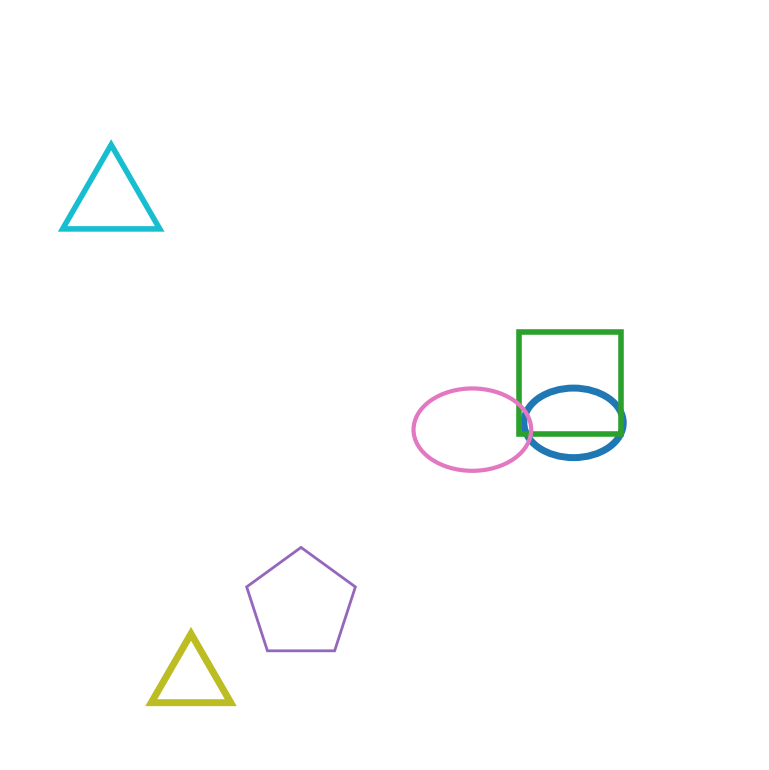[{"shape": "oval", "thickness": 2.5, "radius": 0.32, "center": [0.745, 0.451]}, {"shape": "square", "thickness": 2, "radius": 0.33, "center": [0.74, 0.503]}, {"shape": "pentagon", "thickness": 1, "radius": 0.37, "center": [0.391, 0.215]}, {"shape": "oval", "thickness": 1.5, "radius": 0.38, "center": [0.613, 0.442]}, {"shape": "triangle", "thickness": 2.5, "radius": 0.3, "center": [0.248, 0.117]}, {"shape": "triangle", "thickness": 2, "radius": 0.36, "center": [0.144, 0.739]}]